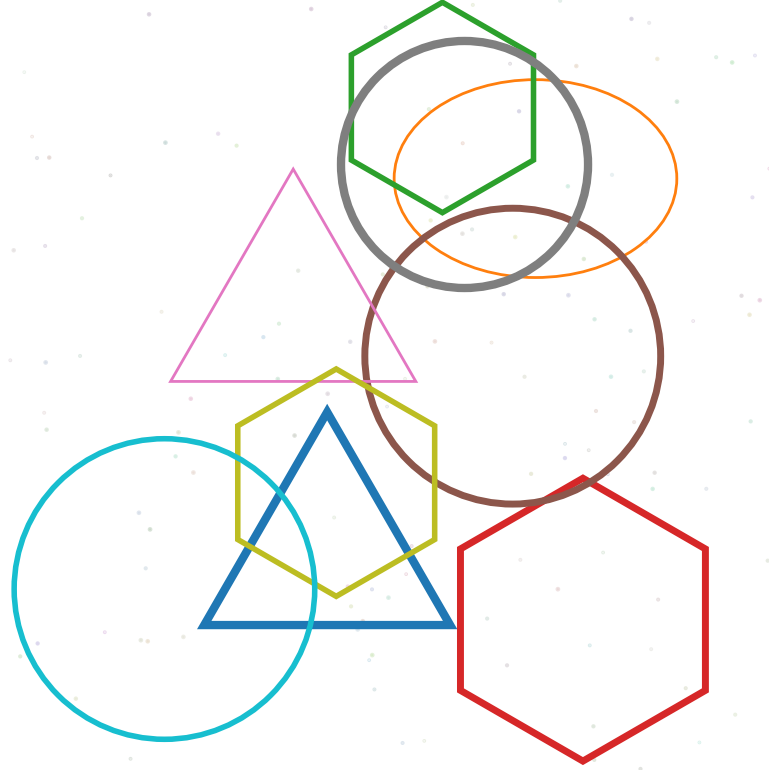[{"shape": "triangle", "thickness": 3, "radius": 0.92, "center": [0.425, 0.28]}, {"shape": "oval", "thickness": 1, "radius": 0.92, "center": [0.695, 0.768]}, {"shape": "hexagon", "thickness": 2, "radius": 0.68, "center": [0.575, 0.86]}, {"shape": "hexagon", "thickness": 2.5, "radius": 0.92, "center": [0.757, 0.195]}, {"shape": "circle", "thickness": 2.5, "radius": 0.96, "center": [0.666, 0.537]}, {"shape": "triangle", "thickness": 1, "radius": 0.92, "center": [0.381, 0.597]}, {"shape": "circle", "thickness": 3, "radius": 0.8, "center": [0.603, 0.786]}, {"shape": "hexagon", "thickness": 2, "radius": 0.74, "center": [0.437, 0.373]}, {"shape": "circle", "thickness": 2, "radius": 0.98, "center": [0.214, 0.235]}]